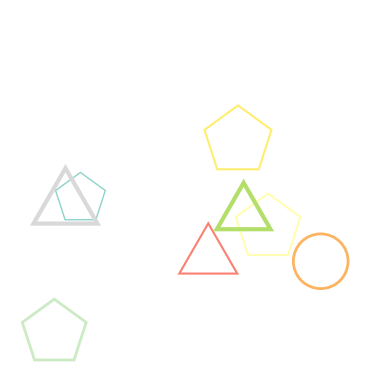[{"shape": "pentagon", "thickness": 1, "radius": 0.34, "center": [0.209, 0.484]}, {"shape": "pentagon", "thickness": 1.5, "radius": 0.44, "center": [0.696, 0.409]}, {"shape": "triangle", "thickness": 1.5, "radius": 0.43, "center": [0.541, 0.333]}, {"shape": "circle", "thickness": 2, "radius": 0.36, "center": [0.833, 0.321]}, {"shape": "triangle", "thickness": 3, "radius": 0.4, "center": [0.633, 0.445]}, {"shape": "triangle", "thickness": 3, "radius": 0.48, "center": [0.17, 0.467]}, {"shape": "pentagon", "thickness": 2, "radius": 0.44, "center": [0.141, 0.136]}, {"shape": "pentagon", "thickness": 1.5, "radius": 0.46, "center": [0.618, 0.634]}]